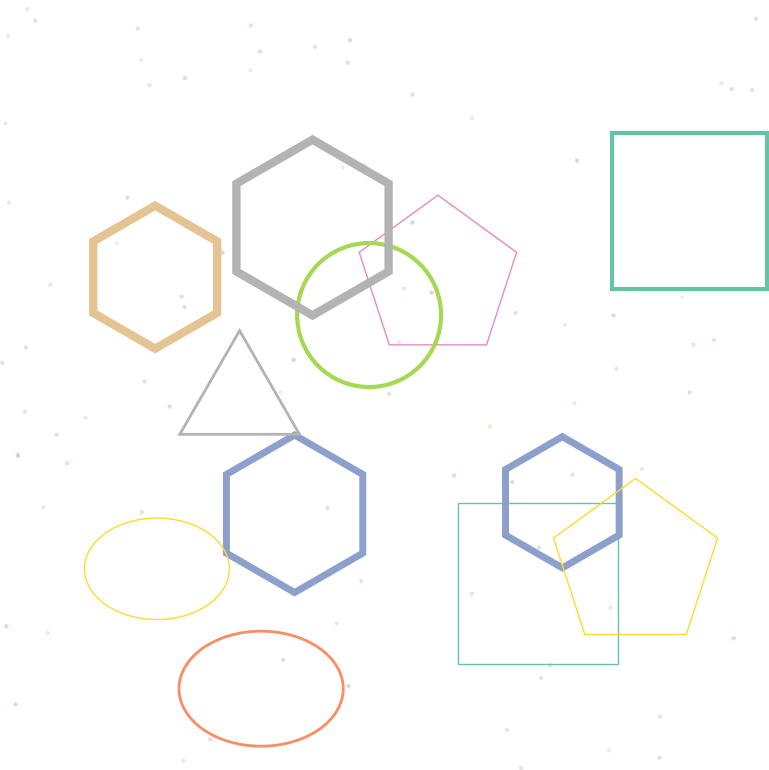[{"shape": "square", "thickness": 1.5, "radius": 0.5, "center": [0.895, 0.726]}, {"shape": "square", "thickness": 0.5, "radius": 0.52, "center": [0.699, 0.242]}, {"shape": "oval", "thickness": 1, "radius": 0.53, "center": [0.339, 0.106]}, {"shape": "hexagon", "thickness": 2.5, "radius": 0.51, "center": [0.383, 0.333]}, {"shape": "hexagon", "thickness": 2.5, "radius": 0.43, "center": [0.73, 0.348]}, {"shape": "pentagon", "thickness": 0.5, "radius": 0.54, "center": [0.569, 0.639]}, {"shape": "circle", "thickness": 1.5, "radius": 0.47, "center": [0.479, 0.591]}, {"shape": "oval", "thickness": 0.5, "radius": 0.47, "center": [0.204, 0.261]}, {"shape": "pentagon", "thickness": 0.5, "radius": 0.56, "center": [0.825, 0.267]}, {"shape": "hexagon", "thickness": 3, "radius": 0.46, "center": [0.202, 0.64]}, {"shape": "triangle", "thickness": 1, "radius": 0.45, "center": [0.311, 0.481]}, {"shape": "hexagon", "thickness": 3, "radius": 0.57, "center": [0.406, 0.704]}]